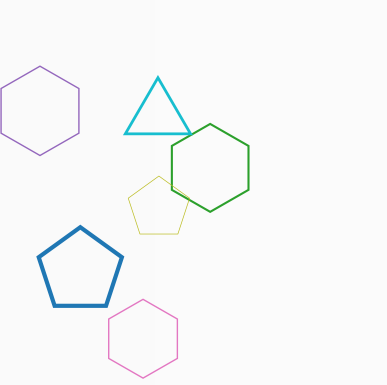[{"shape": "pentagon", "thickness": 3, "radius": 0.56, "center": [0.207, 0.297]}, {"shape": "hexagon", "thickness": 1.5, "radius": 0.57, "center": [0.542, 0.564]}, {"shape": "hexagon", "thickness": 1, "radius": 0.58, "center": [0.103, 0.712]}, {"shape": "hexagon", "thickness": 1, "radius": 0.51, "center": [0.369, 0.12]}, {"shape": "pentagon", "thickness": 0.5, "radius": 0.42, "center": [0.41, 0.459]}, {"shape": "triangle", "thickness": 2, "radius": 0.49, "center": [0.408, 0.701]}]